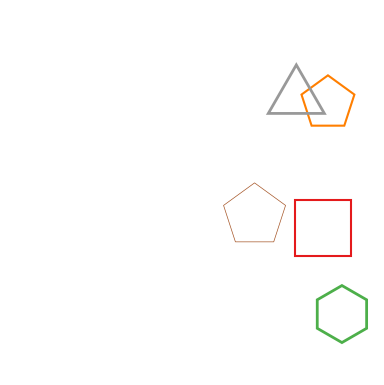[{"shape": "square", "thickness": 1.5, "radius": 0.37, "center": [0.839, 0.408]}, {"shape": "hexagon", "thickness": 2, "radius": 0.37, "center": [0.888, 0.184]}, {"shape": "pentagon", "thickness": 1.5, "radius": 0.36, "center": [0.852, 0.732]}, {"shape": "pentagon", "thickness": 0.5, "radius": 0.42, "center": [0.661, 0.44]}, {"shape": "triangle", "thickness": 2, "radius": 0.42, "center": [0.77, 0.747]}]